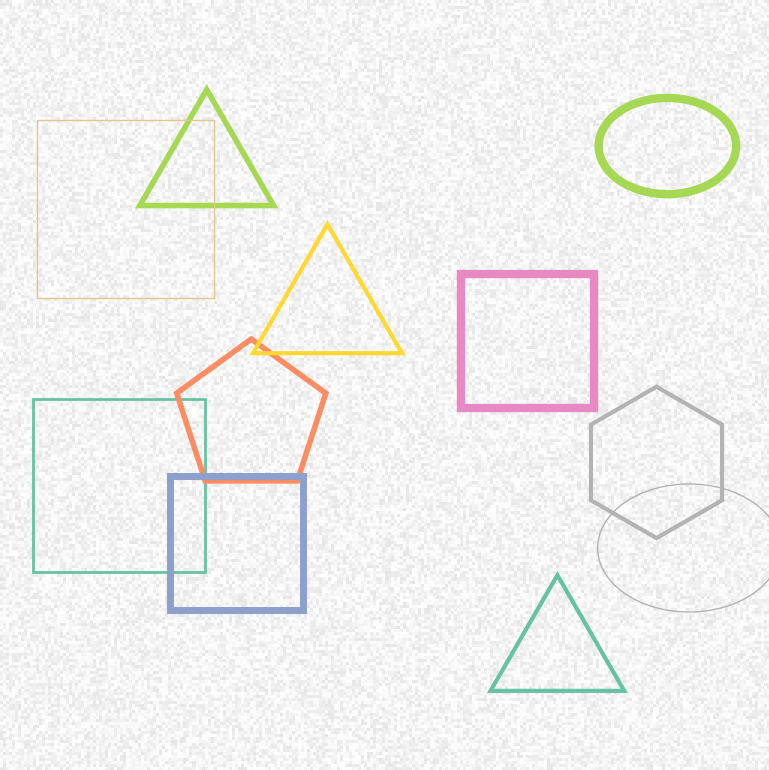[{"shape": "square", "thickness": 1, "radius": 0.56, "center": [0.154, 0.369]}, {"shape": "triangle", "thickness": 1.5, "radius": 0.5, "center": [0.724, 0.153]}, {"shape": "pentagon", "thickness": 2, "radius": 0.51, "center": [0.326, 0.458]}, {"shape": "square", "thickness": 2.5, "radius": 0.43, "center": [0.307, 0.295]}, {"shape": "square", "thickness": 3, "radius": 0.43, "center": [0.685, 0.557]}, {"shape": "triangle", "thickness": 2, "radius": 0.5, "center": [0.268, 0.783]}, {"shape": "oval", "thickness": 3, "radius": 0.45, "center": [0.867, 0.81]}, {"shape": "triangle", "thickness": 1.5, "radius": 0.56, "center": [0.425, 0.597]}, {"shape": "square", "thickness": 0.5, "radius": 0.58, "center": [0.163, 0.729]}, {"shape": "hexagon", "thickness": 1.5, "radius": 0.49, "center": [0.853, 0.399]}, {"shape": "oval", "thickness": 0.5, "radius": 0.59, "center": [0.895, 0.288]}]